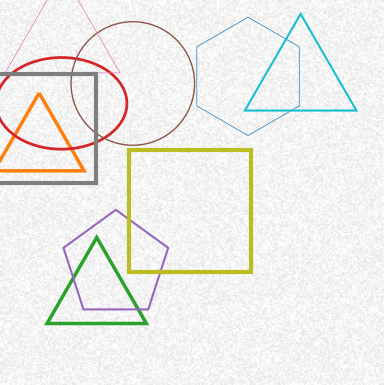[{"shape": "hexagon", "thickness": 0.5, "radius": 0.77, "center": [0.644, 0.802]}, {"shape": "triangle", "thickness": 2.5, "radius": 0.67, "center": [0.102, 0.624]}, {"shape": "triangle", "thickness": 2.5, "radius": 0.74, "center": [0.251, 0.234]}, {"shape": "oval", "thickness": 2, "radius": 0.85, "center": [0.16, 0.732]}, {"shape": "pentagon", "thickness": 1.5, "radius": 0.72, "center": [0.301, 0.312]}, {"shape": "circle", "thickness": 1, "radius": 0.8, "center": [0.345, 0.783]}, {"shape": "triangle", "thickness": 0.5, "radius": 0.86, "center": [0.163, 0.897]}, {"shape": "square", "thickness": 3, "radius": 0.7, "center": [0.11, 0.667]}, {"shape": "square", "thickness": 3, "radius": 0.79, "center": [0.493, 0.451]}, {"shape": "triangle", "thickness": 1.5, "radius": 0.84, "center": [0.781, 0.797]}]